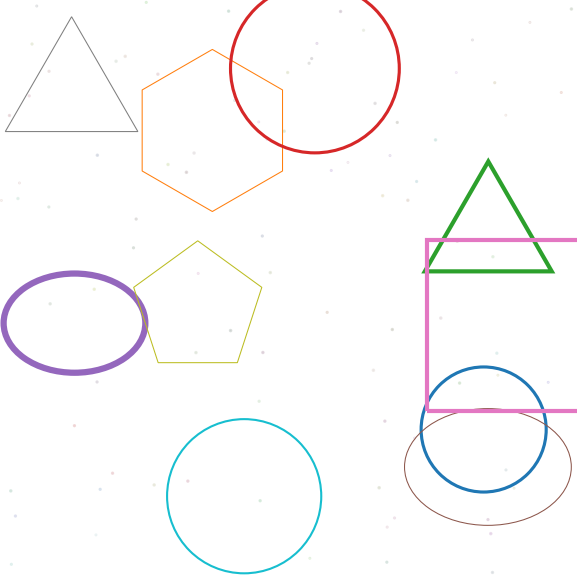[{"shape": "circle", "thickness": 1.5, "radius": 0.54, "center": [0.838, 0.255]}, {"shape": "hexagon", "thickness": 0.5, "radius": 0.7, "center": [0.368, 0.773]}, {"shape": "triangle", "thickness": 2, "radius": 0.63, "center": [0.846, 0.593]}, {"shape": "circle", "thickness": 1.5, "radius": 0.73, "center": [0.545, 0.881]}, {"shape": "oval", "thickness": 3, "radius": 0.61, "center": [0.129, 0.44]}, {"shape": "oval", "thickness": 0.5, "radius": 0.72, "center": [0.845, 0.191]}, {"shape": "square", "thickness": 2, "radius": 0.74, "center": [0.888, 0.436]}, {"shape": "triangle", "thickness": 0.5, "radius": 0.66, "center": [0.124, 0.838]}, {"shape": "pentagon", "thickness": 0.5, "radius": 0.58, "center": [0.342, 0.465]}, {"shape": "circle", "thickness": 1, "radius": 0.67, "center": [0.423, 0.14]}]